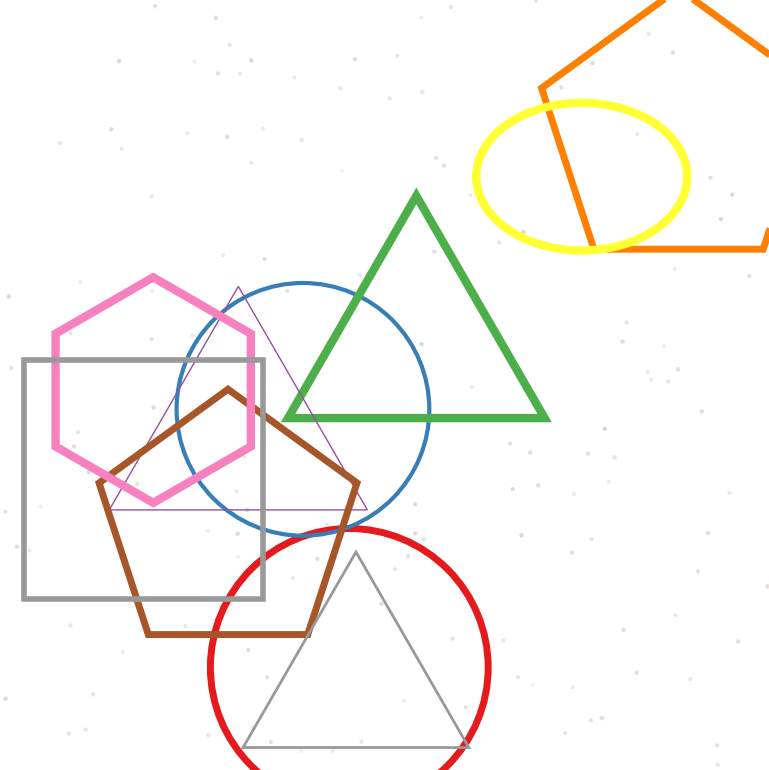[{"shape": "circle", "thickness": 2.5, "radius": 0.9, "center": [0.454, 0.133]}, {"shape": "circle", "thickness": 1.5, "radius": 0.82, "center": [0.393, 0.468]}, {"shape": "triangle", "thickness": 3, "radius": 0.96, "center": [0.541, 0.553]}, {"shape": "triangle", "thickness": 0.5, "radius": 0.97, "center": [0.31, 0.435]}, {"shape": "pentagon", "thickness": 2.5, "radius": 0.94, "center": [0.881, 0.828]}, {"shape": "oval", "thickness": 3, "radius": 0.68, "center": [0.755, 0.771]}, {"shape": "pentagon", "thickness": 2.5, "radius": 0.88, "center": [0.296, 0.318]}, {"shape": "hexagon", "thickness": 3, "radius": 0.73, "center": [0.199, 0.493]}, {"shape": "square", "thickness": 2, "radius": 0.78, "center": [0.186, 0.378]}, {"shape": "triangle", "thickness": 1, "radius": 0.85, "center": [0.462, 0.114]}]